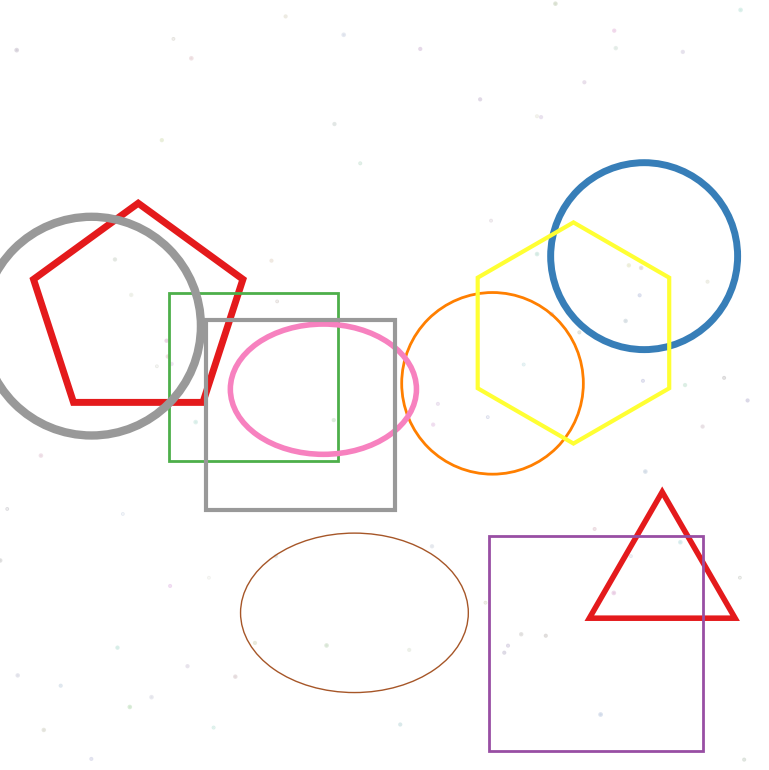[{"shape": "triangle", "thickness": 2, "radius": 0.55, "center": [0.86, 0.252]}, {"shape": "pentagon", "thickness": 2.5, "radius": 0.71, "center": [0.18, 0.593]}, {"shape": "circle", "thickness": 2.5, "radius": 0.61, "center": [0.837, 0.667]}, {"shape": "square", "thickness": 1, "radius": 0.55, "center": [0.329, 0.51]}, {"shape": "square", "thickness": 1, "radius": 0.7, "center": [0.774, 0.164]}, {"shape": "circle", "thickness": 1, "radius": 0.59, "center": [0.64, 0.502]}, {"shape": "hexagon", "thickness": 1.5, "radius": 0.72, "center": [0.745, 0.568]}, {"shape": "oval", "thickness": 0.5, "radius": 0.74, "center": [0.46, 0.204]}, {"shape": "oval", "thickness": 2, "radius": 0.6, "center": [0.42, 0.495]}, {"shape": "square", "thickness": 1.5, "radius": 0.61, "center": [0.39, 0.461]}, {"shape": "circle", "thickness": 3, "radius": 0.71, "center": [0.119, 0.576]}]